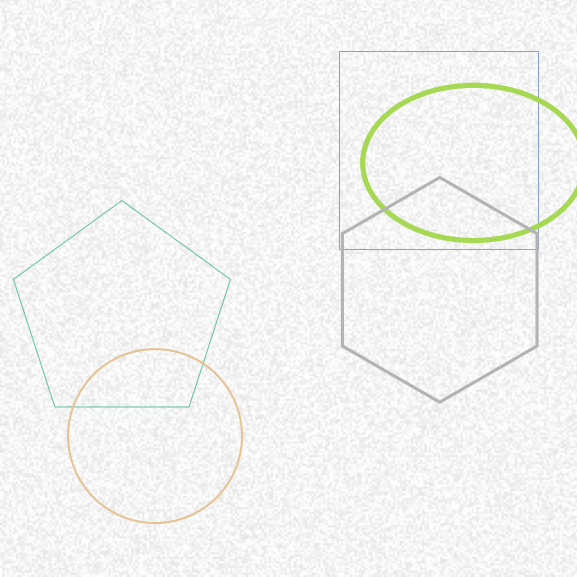[{"shape": "pentagon", "thickness": 0.5, "radius": 0.99, "center": [0.211, 0.454]}, {"shape": "square", "thickness": 0.5, "radius": 0.86, "center": [0.759, 0.739]}, {"shape": "oval", "thickness": 2.5, "radius": 0.96, "center": [0.82, 0.717]}, {"shape": "circle", "thickness": 1, "radius": 0.75, "center": [0.269, 0.244]}, {"shape": "hexagon", "thickness": 1.5, "radius": 0.97, "center": [0.761, 0.497]}]